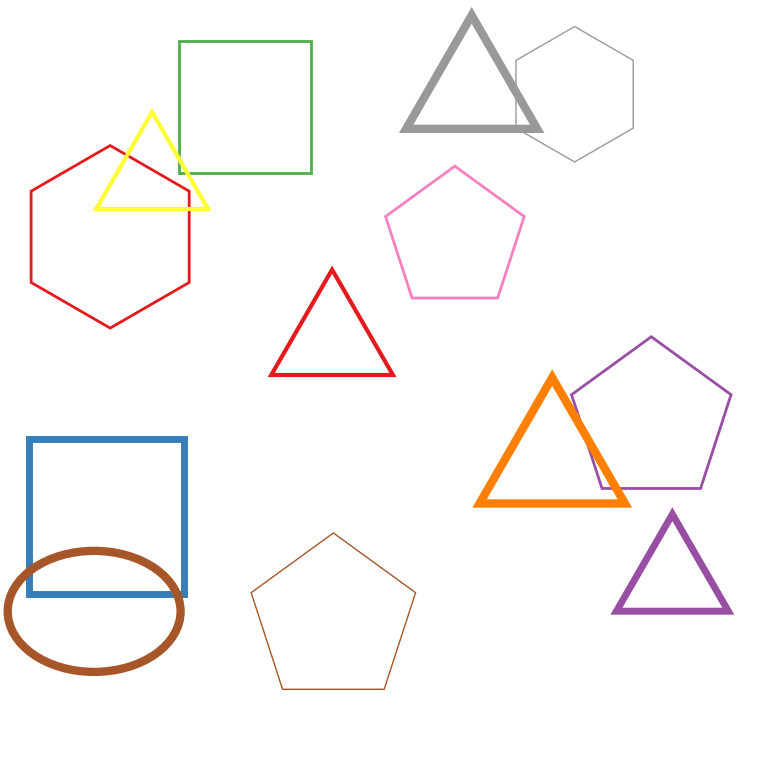[{"shape": "triangle", "thickness": 1.5, "radius": 0.46, "center": [0.431, 0.559]}, {"shape": "hexagon", "thickness": 1, "radius": 0.59, "center": [0.143, 0.692]}, {"shape": "square", "thickness": 2.5, "radius": 0.5, "center": [0.139, 0.329]}, {"shape": "square", "thickness": 1, "radius": 0.43, "center": [0.318, 0.861]}, {"shape": "triangle", "thickness": 2.5, "radius": 0.42, "center": [0.873, 0.248]}, {"shape": "pentagon", "thickness": 1, "radius": 0.54, "center": [0.846, 0.454]}, {"shape": "triangle", "thickness": 3, "radius": 0.54, "center": [0.717, 0.401]}, {"shape": "triangle", "thickness": 1.5, "radius": 0.42, "center": [0.198, 0.771]}, {"shape": "pentagon", "thickness": 0.5, "radius": 0.56, "center": [0.433, 0.196]}, {"shape": "oval", "thickness": 3, "radius": 0.56, "center": [0.122, 0.206]}, {"shape": "pentagon", "thickness": 1, "radius": 0.47, "center": [0.591, 0.69]}, {"shape": "hexagon", "thickness": 0.5, "radius": 0.44, "center": [0.746, 0.878]}, {"shape": "triangle", "thickness": 3, "radius": 0.49, "center": [0.613, 0.882]}]